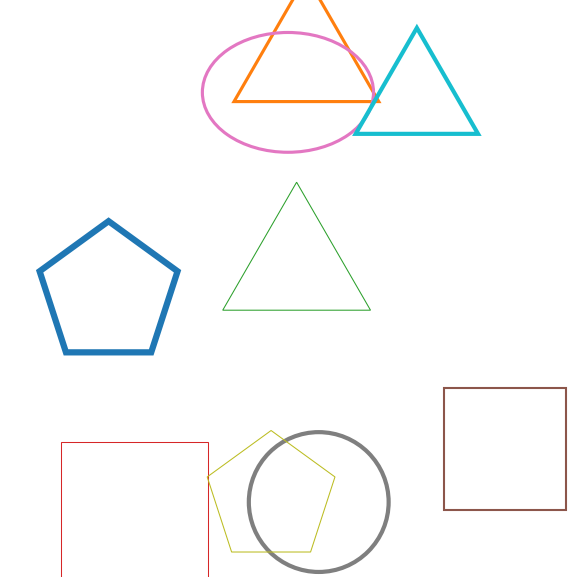[{"shape": "pentagon", "thickness": 3, "radius": 0.63, "center": [0.188, 0.491]}, {"shape": "triangle", "thickness": 1.5, "radius": 0.72, "center": [0.531, 0.896]}, {"shape": "triangle", "thickness": 0.5, "radius": 0.74, "center": [0.514, 0.536]}, {"shape": "square", "thickness": 0.5, "radius": 0.64, "center": [0.232, 0.106]}, {"shape": "square", "thickness": 1, "radius": 0.53, "center": [0.875, 0.222]}, {"shape": "oval", "thickness": 1.5, "radius": 0.74, "center": [0.499, 0.839]}, {"shape": "circle", "thickness": 2, "radius": 0.61, "center": [0.552, 0.13]}, {"shape": "pentagon", "thickness": 0.5, "radius": 0.58, "center": [0.469, 0.137]}, {"shape": "triangle", "thickness": 2, "radius": 0.61, "center": [0.722, 0.829]}]